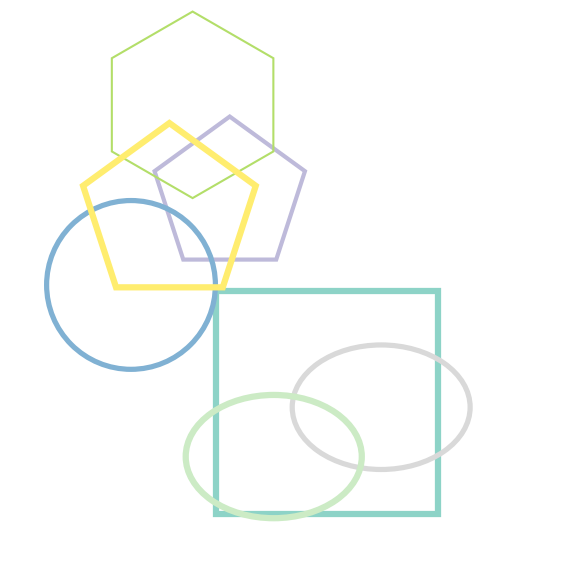[{"shape": "square", "thickness": 3, "radius": 0.96, "center": [0.566, 0.302]}, {"shape": "pentagon", "thickness": 2, "radius": 0.68, "center": [0.398, 0.66]}, {"shape": "circle", "thickness": 2.5, "radius": 0.73, "center": [0.227, 0.506]}, {"shape": "hexagon", "thickness": 1, "radius": 0.81, "center": [0.334, 0.818]}, {"shape": "oval", "thickness": 2.5, "radius": 0.77, "center": [0.66, 0.294]}, {"shape": "oval", "thickness": 3, "radius": 0.76, "center": [0.474, 0.209]}, {"shape": "pentagon", "thickness": 3, "radius": 0.79, "center": [0.293, 0.629]}]